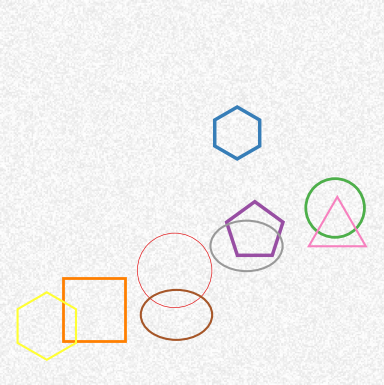[{"shape": "circle", "thickness": 0.5, "radius": 0.48, "center": [0.454, 0.298]}, {"shape": "hexagon", "thickness": 2.5, "radius": 0.34, "center": [0.616, 0.655]}, {"shape": "circle", "thickness": 2, "radius": 0.38, "center": [0.87, 0.46]}, {"shape": "pentagon", "thickness": 2.5, "radius": 0.39, "center": [0.662, 0.399]}, {"shape": "square", "thickness": 2, "radius": 0.4, "center": [0.244, 0.196]}, {"shape": "hexagon", "thickness": 1.5, "radius": 0.44, "center": [0.122, 0.153]}, {"shape": "oval", "thickness": 1.5, "radius": 0.46, "center": [0.458, 0.182]}, {"shape": "triangle", "thickness": 1.5, "radius": 0.43, "center": [0.876, 0.403]}, {"shape": "oval", "thickness": 1.5, "radius": 0.47, "center": [0.64, 0.361]}]